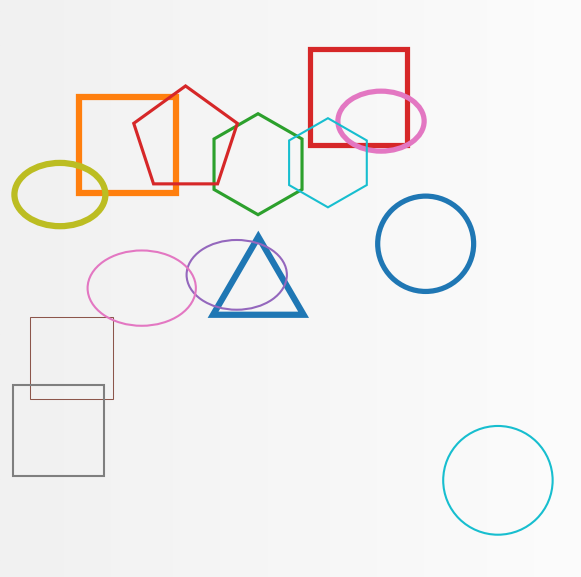[{"shape": "circle", "thickness": 2.5, "radius": 0.41, "center": [0.732, 0.577]}, {"shape": "triangle", "thickness": 3, "radius": 0.45, "center": [0.444, 0.499]}, {"shape": "square", "thickness": 3, "radius": 0.42, "center": [0.22, 0.748]}, {"shape": "hexagon", "thickness": 1.5, "radius": 0.44, "center": [0.444, 0.715]}, {"shape": "square", "thickness": 2.5, "radius": 0.42, "center": [0.617, 0.831]}, {"shape": "pentagon", "thickness": 1.5, "radius": 0.47, "center": [0.319, 0.757]}, {"shape": "oval", "thickness": 1, "radius": 0.43, "center": [0.407, 0.523]}, {"shape": "square", "thickness": 0.5, "radius": 0.36, "center": [0.123, 0.379]}, {"shape": "oval", "thickness": 1, "radius": 0.47, "center": [0.244, 0.5]}, {"shape": "oval", "thickness": 2.5, "radius": 0.37, "center": [0.656, 0.789]}, {"shape": "square", "thickness": 1, "radius": 0.39, "center": [0.1, 0.254]}, {"shape": "oval", "thickness": 3, "radius": 0.39, "center": [0.103, 0.662]}, {"shape": "hexagon", "thickness": 1, "radius": 0.39, "center": [0.564, 0.717]}, {"shape": "circle", "thickness": 1, "radius": 0.47, "center": [0.857, 0.167]}]